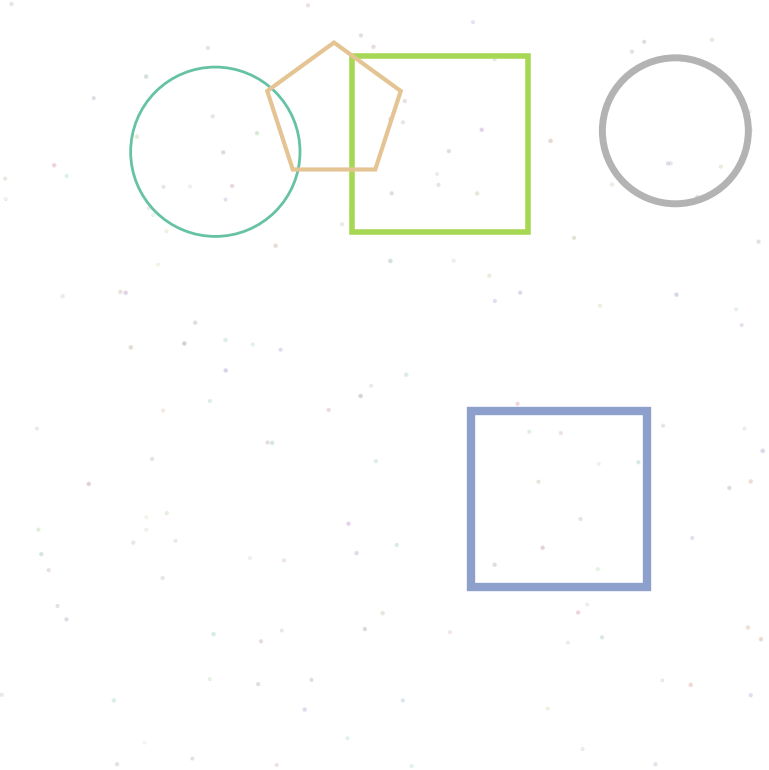[{"shape": "circle", "thickness": 1, "radius": 0.55, "center": [0.28, 0.803]}, {"shape": "square", "thickness": 3, "radius": 0.57, "center": [0.726, 0.351]}, {"shape": "square", "thickness": 2, "radius": 0.57, "center": [0.571, 0.813]}, {"shape": "pentagon", "thickness": 1.5, "radius": 0.46, "center": [0.434, 0.854]}, {"shape": "circle", "thickness": 2.5, "radius": 0.47, "center": [0.877, 0.83]}]